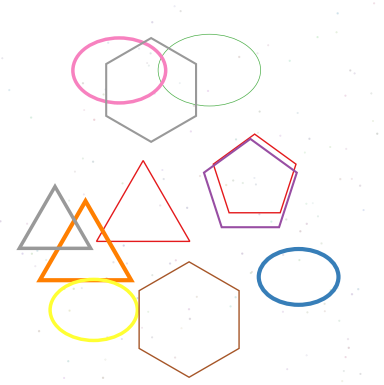[{"shape": "pentagon", "thickness": 1, "radius": 0.56, "center": [0.661, 0.539]}, {"shape": "triangle", "thickness": 1, "radius": 0.7, "center": [0.372, 0.443]}, {"shape": "oval", "thickness": 3, "radius": 0.52, "center": [0.776, 0.281]}, {"shape": "oval", "thickness": 0.5, "radius": 0.67, "center": [0.544, 0.818]}, {"shape": "pentagon", "thickness": 1.5, "radius": 0.63, "center": [0.65, 0.512]}, {"shape": "triangle", "thickness": 3, "radius": 0.69, "center": [0.222, 0.341]}, {"shape": "oval", "thickness": 2.5, "radius": 0.57, "center": [0.243, 0.195]}, {"shape": "hexagon", "thickness": 1, "radius": 0.75, "center": [0.491, 0.17]}, {"shape": "oval", "thickness": 2.5, "radius": 0.6, "center": [0.31, 0.817]}, {"shape": "triangle", "thickness": 2.5, "radius": 0.53, "center": [0.143, 0.408]}, {"shape": "hexagon", "thickness": 1.5, "radius": 0.67, "center": [0.393, 0.766]}]